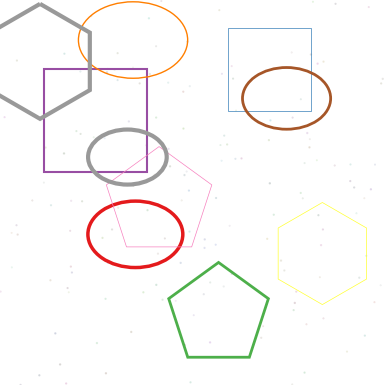[{"shape": "oval", "thickness": 2.5, "radius": 0.62, "center": [0.352, 0.391]}, {"shape": "square", "thickness": 0.5, "radius": 0.54, "center": [0.699, 0.819]}, {"shape": "pentagon", "thickness": 2, "radius": 0.68, "center": [0.568, 0.182]}, {"shape": "square", "thickness": 1.5, "radius": 0.67, "center": [0.249, 0.687]}, {"shape": "oval", "thickness": 1, "radius": 0.71, "center": [0.346, 0.896]}, {"shape": "hexagon", "thickness": 0.5, "radius": 0.66, "center": [0.837, 0.341]}, {"shape": "oval", "thickness": 2, "radius": 0.57, "center": [0.744, 0.744]}, {"shape": "pentagon", "thickness": 0.5, "radius": 0.72, "center": [0.413, 0.475]}, {"shape": "hexagon", "thickness": 3, "radius": 0.75, "center": [0.104, 0.841]}, {"shape": "oval", "thickness": 3, "radius": 0.51, "center": [0.331, 0.592]}]